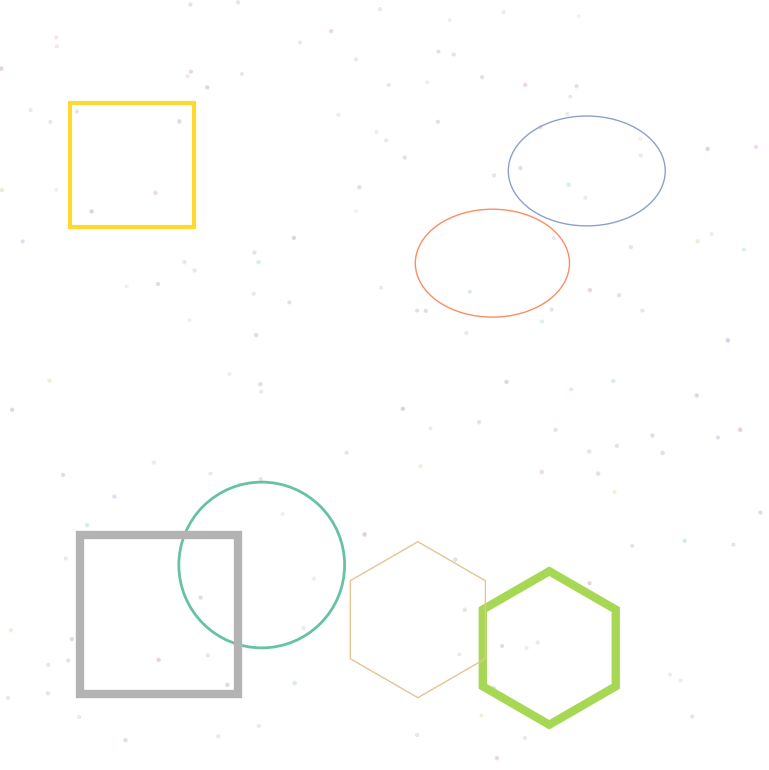[{"shape": "circle", "thickness": 1, "radius": 0.54, "center": [0.34, 0.266]}, {"shape": "oval", "thickness": 0.5, "radius": 0.5, "center": [0.639, 0.658]}, {"shape": "oval", "thickness": 0.5, "radius": 0.51, "center": [0.762, 0.778]}, {"shape": "hexagon", "thickness": 3, "radius": 0.5, "center": [0.713, 0.158]}, {"shape": "square", "thickness": 1.5, "radius": 0.4, "center": [0.171, 0.785]}, {"shape": "hexagon", "thickness": 0.5, "radius": 0.51, "center": [0.543, 0.195]}, {"shape": "square", "thickness": 3, "radius": 0.52, "center": [0.206, 0.202]}]